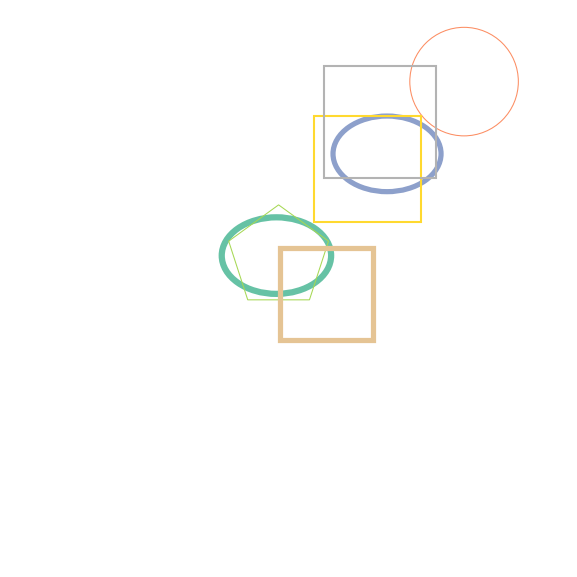[{"shape": "oval", "thickness": 3, "radius": 0.47, "center": [0.479, 0.557]}, {"shape": "circle", "thickness": 0.5, "radius": 0.47, "center": [0.804, 0.858]}, {"shape": "oval", "thickness": 2.5, "radius": 0.47, "center": [0.67, 0.733]}, {"shape": "pentagon", "thickness": 0.5, "radius": 0.45, "center": [0.482, 0.553]}, {"shape": "square", "thickness": 1, "radius": 0.46, "center": [0.636, 0.707]}, {"shape": "square", "thickness": 2.5, "radius": 0.4, "center": [0.565, 0.49]}, {"shape": "square", "thickness": 1, "radius": 0.48, "center": [0.658, 0.788]}]